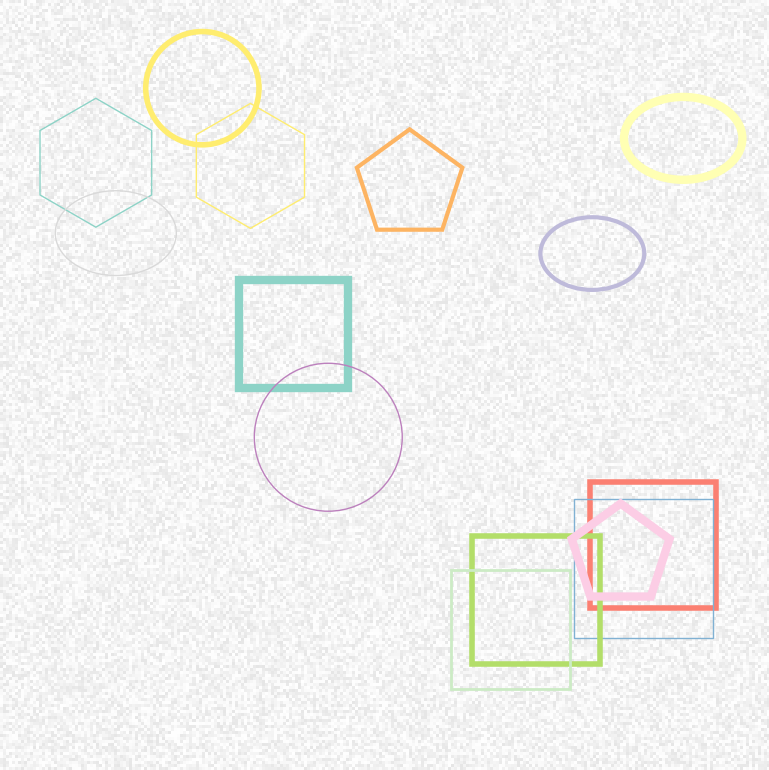[{"shape": "square", "thickness": 3, "radius": 0.35, "center": [0.381, 0.566]}, {"shape": "hexagon", "thickness": 0.5, "radius": 0.42, "center": [0.124, 0.789]}, {"shape": "oval", "thickness": 3, "radius": 0.38, "center": [0.887, 0.82]}, {"shape": "oval", "thickness": 1.5, "radius": 0.34, "center": [0.769, 0.671]}, {"shape": "square", "thickness": 2, "radius": 0.41, "center": [0.848, 0.292]}, {"shape": "square", "thickness": 0.5, "radius": 0.45, "center": [0.836, 0.262]}, {"shape": "pentagon", "thickness": 1.5, "radius": 0.36, "center": [0.532, 0.76]}, {"shape": "square", "thickness": 2, "radius": 0.41, "center": [0.696, 0.221]}, {"shape": "pentagon", "thickness": 3, "radius": 0.33, "center": [0.806, 0.279]}, {"shape": "oval", "thickness": 0.5, "radius": 0.39, "center": [0.15, 0.697]}, {"shape": "circle", "thickness": 0.5, "radius": 0.48, "center": [0.426, 0.432]}, {"shape": "square", "thickness": 1, "radius": 0.39, "center": [0.663, 0.182]}, {"shape": "hexagon", "thickness": 0.5, "radius": 0.41, "center": [0.325, 0.785]}, {"shape": "circle", "thickness": 2, "radius": 0.37, "center": [0.263, 0.885]}]